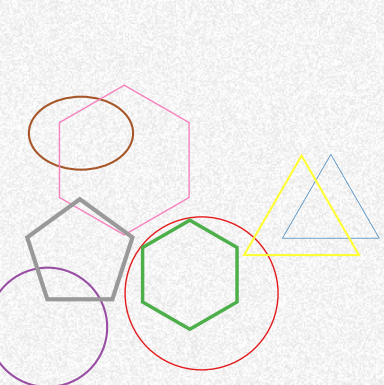[{"shape": "circle", "thickness": 1, "radius": 0.99, "center": [0.524, 0.238]}, {"shape": "triangle", "thickness": 0.5, "radius": 0.73, "center": [0.859, 0.454]}, {"shape": "hexagon", "thickness": 2.5, "radius": 0.71, "center": [0.493, 0.286]}, {"shape": "circle", "thickness": 1.5, "radius": 0.77, "center": [0.124, 0.15]}, {"shape": "triangle", "thickness": 1.5, "radius": 0.86, "center": [0.783, 0.424]}, {"shape": "oval", "thickness": 1.5, "radius": 0.68, "center": [0.21, 0.654]}, {"shape": "hexagon", "thickness": 1, "radius": 0.97, "center": [0.323, 0.584]}, {"shape": "pentagon", "thickness": 3, "radius": 0.72, "center": [0.207, 0.339]}]